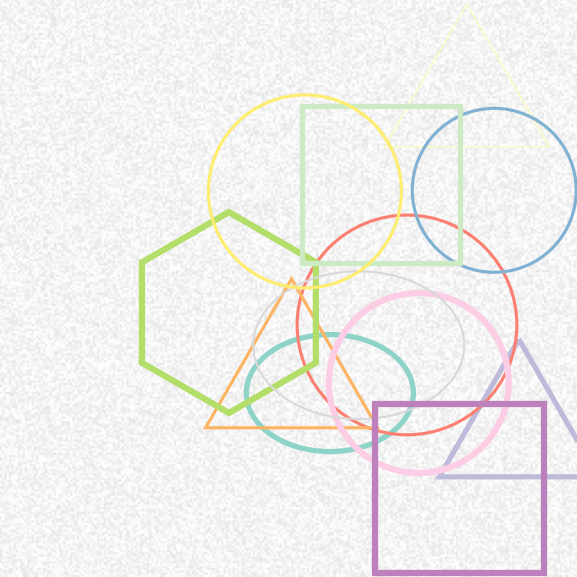[{"shape": "oval", "thickness": 2.5, "radius": 0.72, "center": [0.571, 0.318]}, {"shape": "triangle", "thickness": 0.5, "radius": 0.82, "center": [0.808, 0.827]}, {"shape": "triangle", "thickness": 2.5, "radius": 0.79, "center": [0.898, 0.253]}, {"shape": "circle", "thickness": 1.5, "radius": 0.95, "center": [0.705, 0.436]}, {"shape": "circle", "thickness": 1.5, "radius": 0.71, "center": [0.856, 0.67]}, {"shape": "triangle", "thickness": 1.5, "radius": 0.86, "center": [0.505, 0.344]}, {"shape": "hexagon", "thickness": 3, "radius": 0.87, "center": [0.396, 0.458]}, {"shape": "circle", "thickness": 3, "radius": 0.78, "center": [0.725, 0.336]}, {"shape": "oval", "thickness": 1, "radius": 0.91, "center": [0.621, 0.401]}, {"shape": "square", "thickness": 3, "radius": 0.73, "center": [0.795, 0.153]}, {"shape": "square", "thickness": 2.5, "radius": 0.68, "center": [0.66, 0.68]}, {"shape": "circle", "thickness": 1.5, "radius": 0.84, "center": [0.528, 0.668]}]